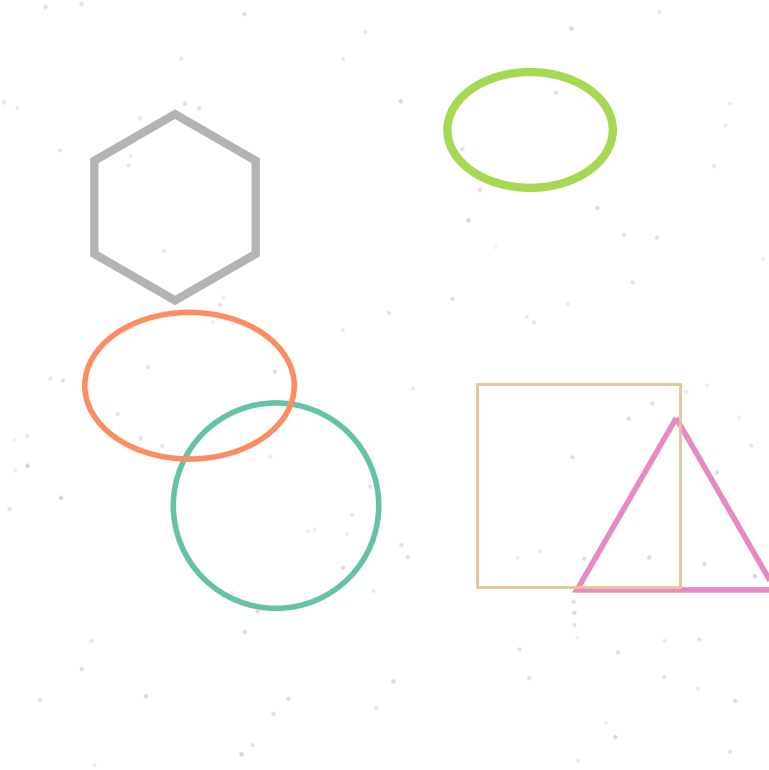[{"shape": "circle", "thickness": 2, "radius": 0.67, "center": [0.358, 0.343]}, {"shape": "oval", "thickness": 2, "radius": 0.68, "center": [0.246, 0.499]}, {"shape": "triangle", "thickness": 2, "radius": 0.74, "center": [0.878, 0.308]}, {"shape": "oval", "thickness": 3, "radius": 0.54, "center": [0.688, 0.831]}, {"shape": "square", "thickness": 1, "radius": 0.66, "center": [0.751, 0.37]}, {"shape": "hexagon", "thickness": 3, "radius": 0.6, "center": [0.227, 0.731]}]